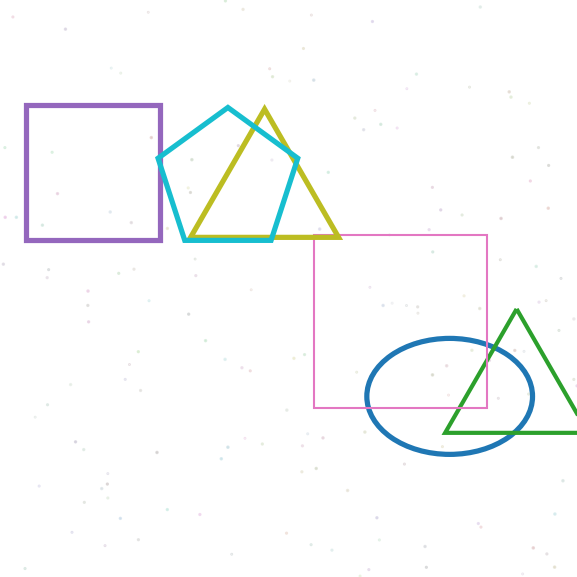[{"shape": "oval", "thickness": 2.5, "radius": 0.72, "center": [0.779, 0.313]}, {"shape": "triangle", "thickness": 2, "radius": 0.71, "center": [0.895, 0.321]}, {"shape": "square", "thickness": 2.5, "radius": 0.58, "center": [0.161, 0.7]}, {"shape": "square", "thickness": 1, "radius": 0.75, "center": [0.693, 0.443]}, {"shape": "triangle", "thickness": 2.5, "radius": 0.74, "center": [0.458, 0.662]}, {"shape": "pentagon", "thickness": 2.5, "radius": 0.64, "center": [0.395, 0.686]}]